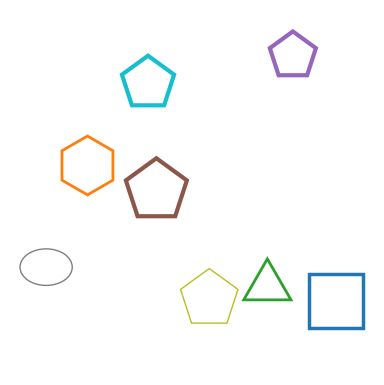[{"shape": "square", "thickness": 2.5, "radius": 0.35, "center": [0.872, 0.218]}, {"shape": "hexagon", "thickness": 2, "radius": 0.38, "center": [0.227, 0.57]}, {"shape": "triangle", "thickness": 2, "radius": 0.35, "center": [0.694, 0.257]}, {"shape": "pentagon", "thickness": 3, "radius": 0.31, "center": [0.761, 0.855]}, {"shape": "pentagon", "thickness": 3, "radius": 0.42, "center": [0.406, 0.506]}, {"shape": "oval", "thickness": 1, "radius": 0.34, "center": [0.12, 0.306]}, {"shape": "pentagon", "thickness": 1, "radius": 0.39, "center": [0.544, 0.224]}, {"shape": "pentagon", "thickness": 3, "radius": 0.36, "center": [0.384, 0.784]}]